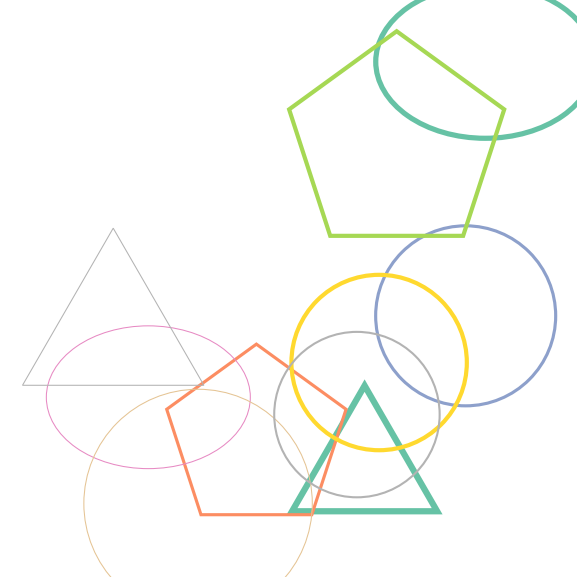[{"shape": "triangle", "thickness": 3, "radius": 0.73, "center": [0.631, 0.186]}, {"shape": "oval", "thickness": 2.5, "radius": 0.95, "center": [0.84, 0.892]}, {"shape": "pentagon", "thickness": 1.5, "radius": 0.82, "center": [0.444, 0.24]}, {"shape": "circle", "thickness": 1.5, "radius": 0.78, "center": [0.806, 0.452]}, {"shape": "oval", "thickness": 0.5, "radius": 0.88, "center": [0.257, 0.311]}, {"shape": "pentagon", "thickness": 2, "radius": 0.98, "center": [0.687, 0.749]}, {"shape": "circle", "thickness": 2, "radius": 0.76, "center": [0.656, 0.371]}, {"shape": "circle", "thickness": 0.5, "radius": 0.99, "center": [0.343, 0.127]}, {"shape": "triangle", "thickness": 0.5, "radius": 0.91, "center": [0.196, 0.423]}, {"shape": "circle", "thickness": 1, "radius": 0.72, "center": [0.618, 0.281]}]